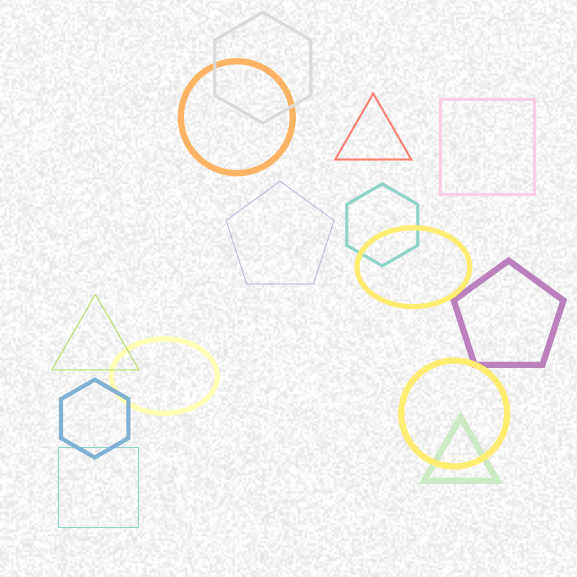[{"shape": "hexagon", "thickness": 1.5, "radius": 0.35, "center": [0.662, 0.61]}, {"shape": "square", "thickness": 0.5, "radius": 0.35, "center": [0.17, 0.155]}, {"shape": "oval", "thickness": 2.5, "radius": 0.46, "center": [0.284, 0.348]}, {"shape": "pentagon", "thickness": 0.5, "radius": 0.49, "center": [0.485, 0.587]}, {"shape": "triangle", "thickness": 1, "radius": 0.38, "center": [0.646, 0.761]}, {"shape": "hexagon", "thickness": 2, "radius": 0.34, "center": [0.164, 0.274]}, {"shape": "circle", "thickness": 3, "radius": 0.48, "center": [0.41, 0.796]}, {"shape": "triangle", "thickness": 0.5, "radius": 0.44, "center": [0.165, 0.402]}, {"shape": "square", "thickness": 1.5, "radius": 0.41, "center": [0.843, 0.746]}, {"shape": "hexagon", "thickness": 1.5, "radius": 0.48, "center": [0.455, 0.882]}, {"shape": "pentagon", "thickness": 3, "radius": 0.5, "center": [0.881, 0.448]}, {"shape": "triangle", "thickness": 3, "radius": 0.37, "center": [0.798, 0.203]}, {"shape": "circle", "thickness": 3, "radius": 0.46, "center": [0.787, 0.283]}, {"shape": "oval", "thickness": 2.5, "radius": 0.49, "center": [0.716, 0.536]}]